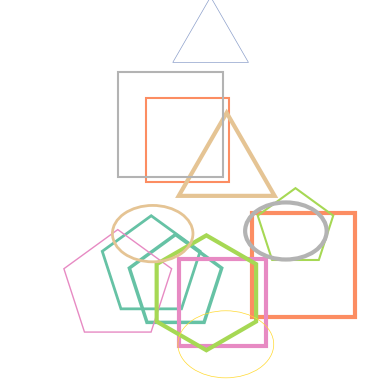[{"shape": "pentagon", "thickness": 2.5, "radius": 0.63, "center": [0.456, 0.265]}, {"shape": "pentagon", "thickness": 2, "radius": 0.67, "center": [0.393, 0.306]}, {"shape": "square", "thickness": 1.5, "radius": 0.54, "center": [0.487, 0.637]}, {"shape": "square", "thickness": 3, "radius": 0.67, "center": [0.789, 0.312]}, {"shape": "triangle", "thickness": 0.5, "radius": 0.57, "center": [0.547, 0.895]}, {"shape": "pentagon", "thickness": 1, "radius": 0.74, "center": [0.306, 0.257]}, {"shape": "square", "thickness": 3, "radius": 0.57, "center": [0.578, 0.214]}, {"shape": "pentagon", "thickness": 1.5, "radius": 0.52, "center": [0.767, 0.408]}, {"shape": "hexagon", "thickness": 3, "radius": 0.75, "center": [0.536, 0.239]}, {"shape": "oval", "thickness": 0.5, "radius": 0.62, "center": [0.587, 0.106]}, {"shape": "oval", "thickness": 2, "radius": 0.52, "center": [0.397, 0.393]}, {"shape": "triangle", "thickness": 3, "radius": 0.72, "center": [0.589, 0.563]}, {"shape": "oval", "thickness": 3, "radius": 0.53, "center": [0.743, 0.4]}, {"shape": "square", "thickness": 1.5, "radius": 0.69, "center": [0.443, 0.676]}]